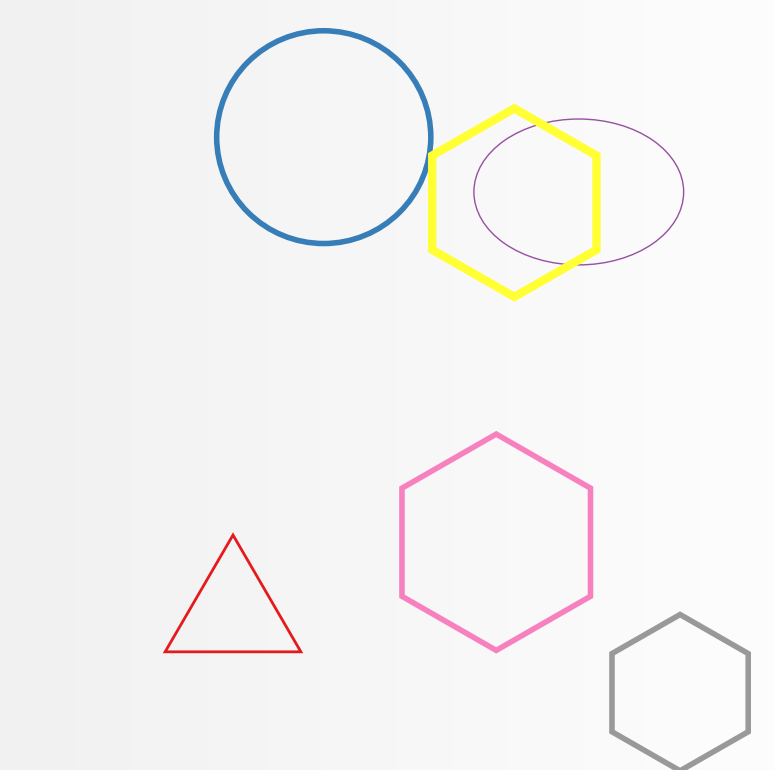[{"shape": "triangle", "thickness": 1, "radius": 0.51, "center": [0.301, 0.204]}, {"shape": "circle", "thickness": 2, "radius": 0.69, "center": [0.418, 0.822]}, {"shape": "oval", "thickness": 0.5, "radius": 0.68, "center": [0.747, 0.751]}, {"shape": "hexagon", "thickness": 3, "radius": 0.61, "center": [0.664, 0.737]}, {"shape": "hexagon", "thickness": 2, "radius": 0.7, "center": [0.64, 0.296]}, {"shape": "hexagon", "thickness": 2, "radius": 0.51, "center": [0.878, 0.1]}]